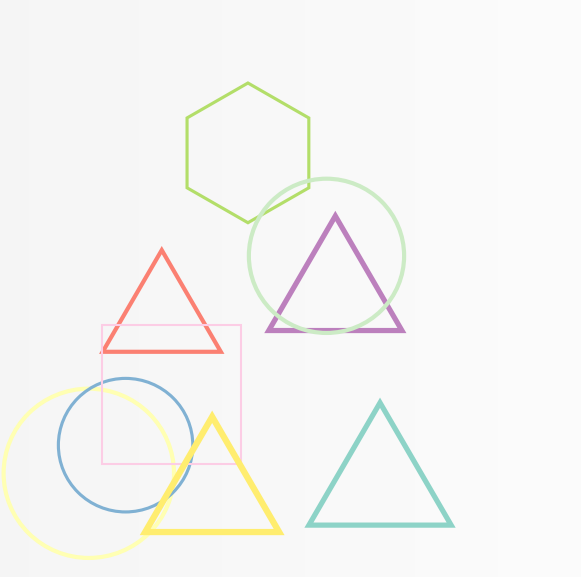[{"shape": "triangle", "thickness": 2.5, "radius": 0.71, "center": [0.654, 0.16]}, {"shape": "circle", "thickness": 2, "radius": 0.73, "center": [0.153, 0.18]}, {"shape": "triangle", "thickness": 2, "radius": 0.59, "center": [0.278, 0.449]}, {"shape": "circle", "thickness": 1.5, "radius": 0.58, "center": [0.216, 0.228]}, {"shape": "hexagon", "thickness": 1.5, "radius": 0.6, "center": [0.427, 0.734]}, {"shape": "square", "thickness": 1, "radius": 0.6, "center": [0.295, 0.317]}, {"shape": "triangle", "thickness": 2.5, "radius": 0.66, "center": [0.577, 0.493]}, {"shape": "circle", "thickness": 2, "radius": 0.67, "center": [0.562, 0.556]}, {"shape": "triangle", "thickness": 3, "radius": 0.67, "center": [0.365, 0.144]}]